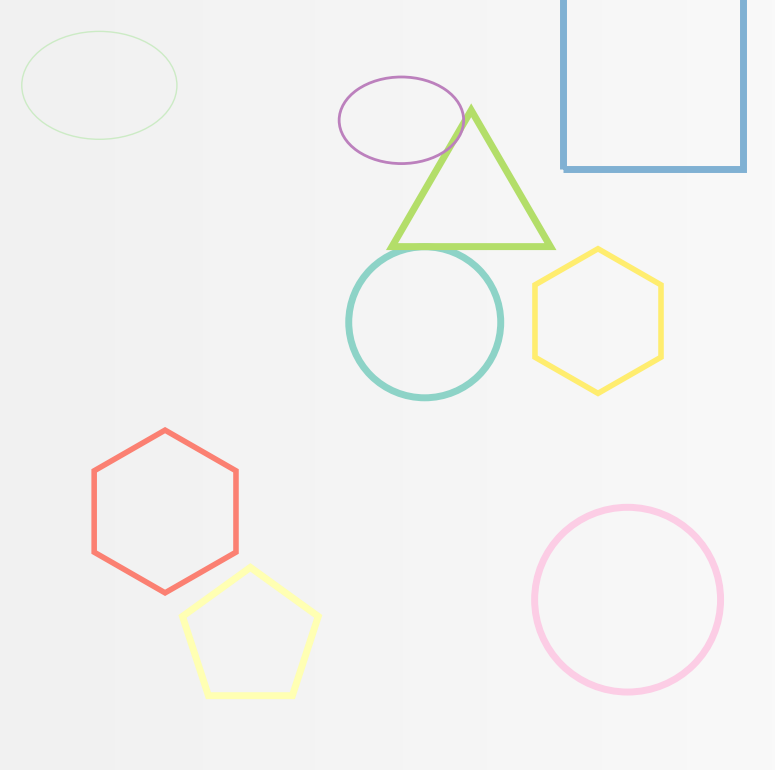[{"shape": "circle", "thickness": 2.5, "radius": 0.49, "center": [0.548, 0.581]}, {"shape": "pentagon", "thickness": 2.5, "radius": 0.46, "center": [0.323, 0.171]}, {"shape": "hexagon", "thickness": 2, "radius": 0.53, "center": [0.213, 0.336]}, {"shape": "square", "thickness": 2.5, "radius": 0.58, "center": [0.842, 0.897]}, {"shape": "triangle", "thickness": 2.5, "radius": 0.59, "center": [0.608, 0.739]}, {"shape": "circle", "thickness": 2.5, "radius": 0.6, "center": [0.81, 0.221]}, {"shape": "oval", "thickness": 1, "radius": 0.4, "center": [0.518, 0.844]}, {"shape": "oval", "thickness": 0.5, "radius": 0.5, "center": [0.128, 0.889]}, {"shape": "hexagon", "thickness": 2, "radius": 0.47, "center": [0.772, 0.583]}]